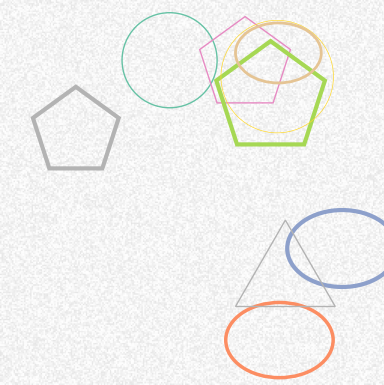[{"shape": "circle", "thickness": 1, "radius": 0.62, "center": [0.44, 0.844]}, {"shape": "oval", "thickness": 2.5, "radius": 0.7, "center": [0.726, 0.117]}, {"shape": "oval", "thickness": 3, "radius": 0.71, "center": [0.889, 0.355]}, {"shape": "pentagon", "thickness": 1, "radius": 0.62, "center": [0.637, 0.833]}, {"shape": "pentagon", "thickness": 3, "radius": 0.74, "center": [0.703, 0.745]}, {"shape": "circle", "thickness": 0.5, "radius": 0.73, "center": [0.72, 0.801]}, {"shape": "oval", "thickness": 2, "radius": 0.56, "center": [0.723, 0.862]}, {"shape": "pentagon", "thickness": 3, "radius": 0.59, "center": [0.197, 0.657]}, {"shape": "triangle", "thickness": 1, "radius": 0.75, "center": [0.741, 0.279]}]